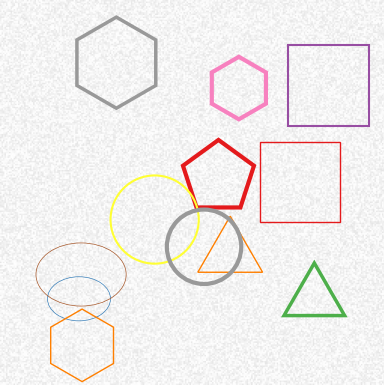[{"shape": "square", "thickness": 1, "radius": 0.52, "center": [0.779, 0.527]}, {"shape": "pentagon", "thickness": 3, "radius": 0.48, "center": [0.567, 0.54]}, {"shape": "oval", "thickness": 0.5, "radius": 0.41, "center": [0.205, 0.224]}, {"shape": "triangle", "thickness": 2.5, "radius": 0.45, "center": [0.816, 0.226]}, {"shape": "square", "thickness": 1.5, "radius": 0.53, "center": [0.853, 0.777]}, {"shape": "triangle", "thickness": 1, "radius": 0.49, "center": [0.598, 0.341]}, {"shape": "hexagon", "thickness": 1, "radius": 0.47, "center": [0.213, 0.103]}, {"shape": "circle", "thickness": 1.5, "radius": 0.57, "center": [0.402, 0.43]}, {"shape": "oval", "thickness": 0.5, "radius": 0.59, "center": [0.211, 0.287]}, {"shape": "hexagon", "thickness": 3, "radius": 0.41, "center": [0.62, 0.771]}, {"shape": "hexagon", "thickness": 2.5, "radius": 0.59, "center": [0.302, 0.837]}, {"shape": "circle", "thickness": 3, "radius": 0.48, "center": [0.53, 0.359]}]